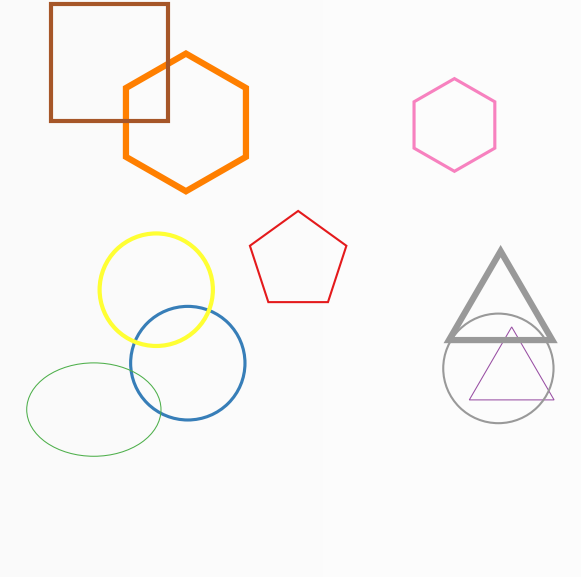[{"shape": "pentagon", "thickness": 1, "radius": 0.44, "center": [0.513, 0.547]}, {"shape": "circle", "thickness": 1.5, "radius": 0.49, "center": [0.323, 0.37]}, {"shape": "oval", "thickness": 0.5, "radius": 0.58, "center": [0.161, 0.29]}, {"shape": "triangle", "thickness": 0.5, "radius": 0.42, "center": [0.88, 0.349]}, {"shape": "hexagon", "thickness": 3, "radius": 0.6, "center": [0.32, 0.787]}, {"shape": "circle", "thickness": 2, "radius": 0.49, "center": [0.269, 0.497]}, {"shape": "square", "thickness": 2, "radius": 0.51, "center": [0.189, 0.891]}, {"shape": "hexagon", "thickness": 1.5, "radius": 0.4, "center": [0.782, 0.783]}, {"shape": "triangle", "thickness": 3, "radius": 0.51, "center": [0.861, 0.462]}, {"shape": "circle", "thickness": 1, "radius": 0.47, "center": [0.857, 0.361]}]